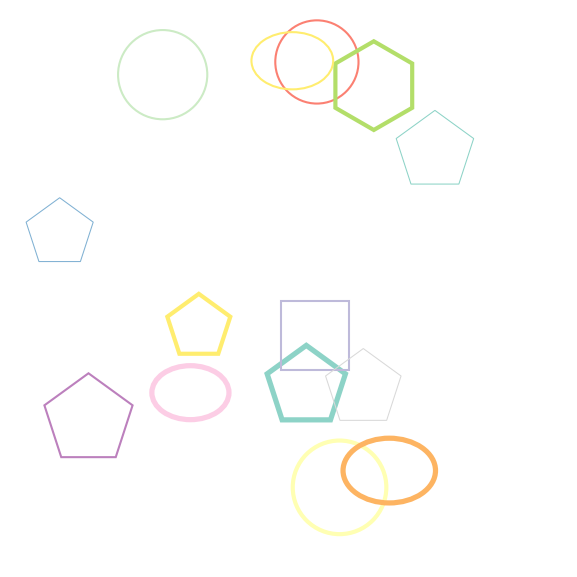[{"shape": "pentagon", "thickness": 0.5, "radius": 0.35, "center": [0.753, 0.737]}, {"shape": "pentagon", "thickness": 2.5, "radius": 0.36, "center": [0.53, 0.33]}, {"shape": "circle", "thickness": 2, "radius": 0.41, "center": [0.588, 0.155]}, {"shape": "square", "thickness": 1, "radius": 0.29, "center": [0.546, 0.418]}, {"shape": "circle", "thickness": 1, "radius": 0.36, "center": [0.549, 0.892]}, {"shape": "pentagon", "thickness": 0.5, "radius": 0.31, "center": [0.103, 0.596]}, {"shape": "oval", "thickness": 2.5, "radius": 0.4, "center": [0.674, 0.184]}, {"shape": "hexagon", "thickness": 2, "radius": 0.38, "center": [0.647, 0.851]}, {"shape": "oval", "thickness": 2.5, "radius": 0.33, "center": [0.33, 0.319]}, {"shape": "pentagon", "thickness": 0.5, "radius": 0.34, "center": [0.629, 0.327]}, {"shape": "pentagon", "thickness": 1, "radius": 0.4, "center": [0.153, 0.272]}, {"shape": "circle", "thickness": 1, "radius": 0.39, "center": [0.282, 0.87]}, {"shape": "oval", "thickness": 1, "radius": 0.35, "center": [0.506, 0.894]}, {"shape": "pentagon", "thickness": 2, "radius": 0.29, "center": [0.344, 0.433]}]